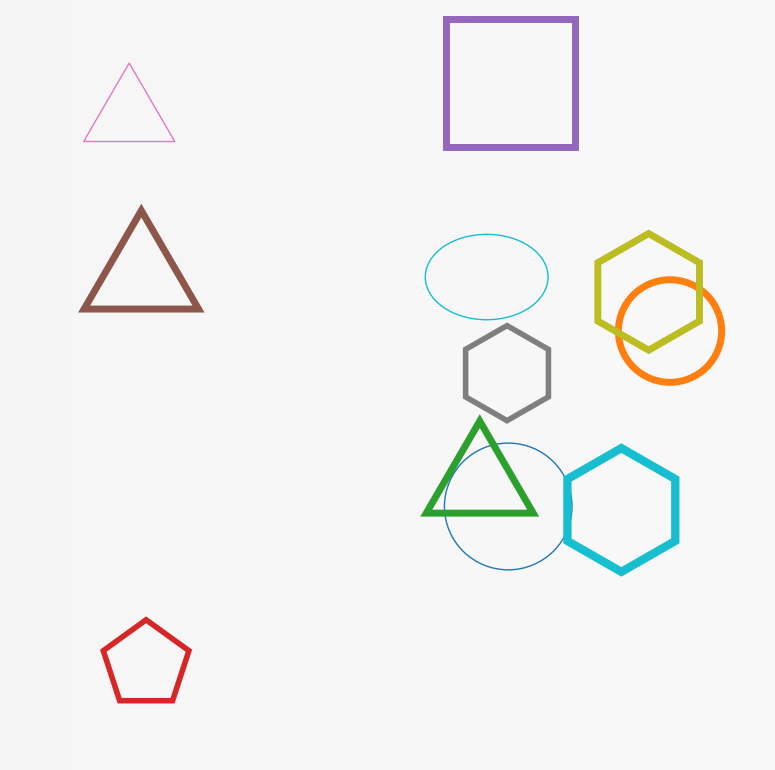[{"shape": "circle", "thickness": 0.5, "radius": 0.41, "center": [0.656, 0.342]}, {"shape": "circle", "thickness": 2.5, "radius": 0.33, "center": [0.865, 0.57]}, {"shape": "triangle", "thickness": 2.5, "radius": 0.4, "center": [0.619, 0.373]}, {"shape": "pentagon", "thickness": 2, "radius": 0.29, "center": [0.189, 0.137]}, {"shape": "square", "thickness": 2.5, "radius": 0.42, "center": [0.659, 0.892]}, {"shape": "triangle", "thickness": 2.5, "radius": 0.43, "center": [0.182, 0.641]}, {"shape": "triangle", "thickness": 0.5, "radius": 0.34, "center": [0.167, 0.85]}, {"shape": "hexagon", "thickness": 2, "radius": 0.31, "center": [0.654, 0.515]}, {"shape": "hexagon", "thickness": 2.5, "radius": 0.38, "center": [0.837, 0.621]}, {"shape": "oval", "thickness": 0.5, "radius": 0.4, "center": [0.628, 0.64]}, {"shape": "hexagon", "thickness": 3, "radius": 0.4, "center": [0.802, 0.338]}]